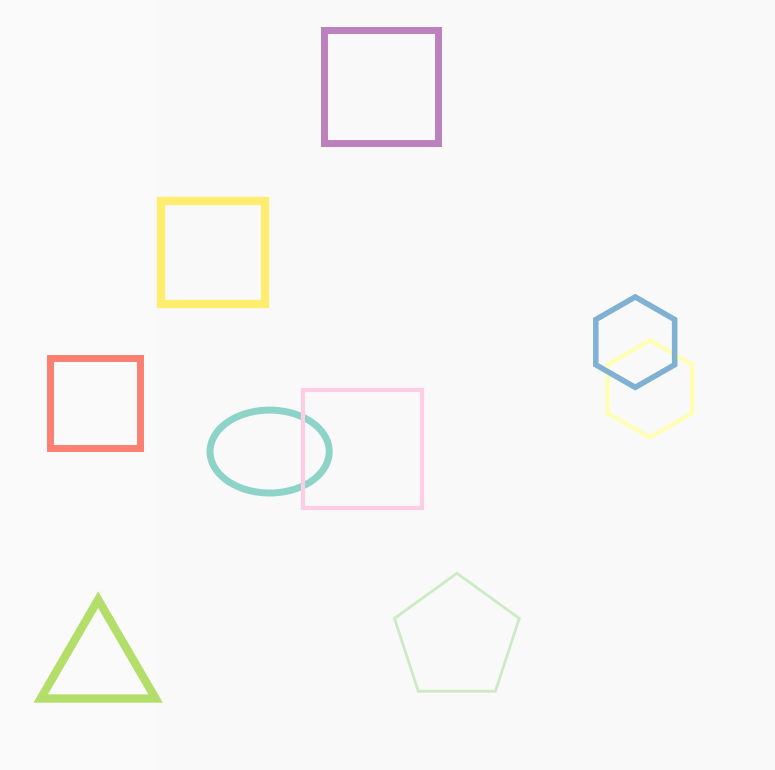[{"shape": "oval", "thickness": 2.5, "radius": 0.38, "center": [0.348, 0.414]}, {"shape": "hexagon", "thickness": 1.5, "radius": 0.31, "center": [0.839, 0.495]}, {"shape": "square", "thickness": 2.5, "radius": 0.29, "center": [0.123, 0.477]}, {"shape": "hexagon", "thickness": 2, "radius": 0.29, "center": [0.82, 0.556]}, {"shape": "triangle", "thickness": 3, "radius": 0.43, "center": [0.127, 0.136]}, {"shape": "square", "thickness": 1.5, "radius": 0.38, "center": [0.468, 0.417]}, {"shape": "square", "thickness": 2.5, "radius": 0.37, "center": [0.492, 0.887]}, {"shape": "pentagon", "thickness": 1, "radius": 0.42, "center": [0.59, 0.171]}, {"shape": "square", "thickness": 3, "radius": 0.34, "center": [0.275, 0.672]}]